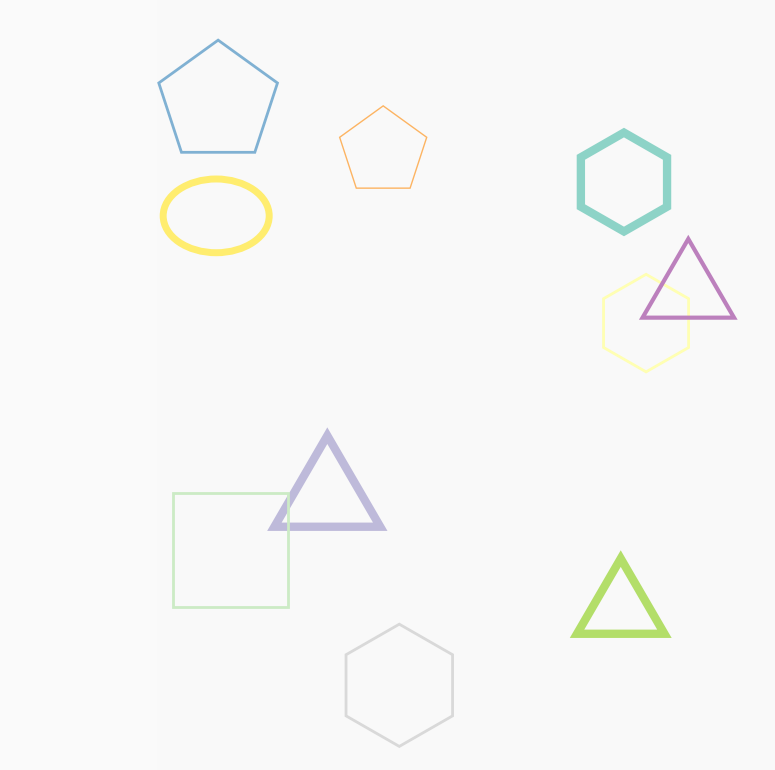[{"shape": "hexagon", "thickness": 3, "radius": 0.32, "center": [0.805, 0.764]}, {"shape": "hexagon", "thickness": 1, "radius": 0.32, "center": [0.834, 0.58]}, {"shape": "triangle", "thickness": 3, "radius": 0.39, "center": [0.422, 0.355]}, {"shape": "pentagon", "thickness": 1, "radius": 0.4, "center": [0.281, 0.867]}, {"shape": "pentagon", "thickness": 0.5, "radius": 0.3, "center": [0.494, 0.803]}, {"shape": "triangle", "thickness": 3, "radius": 0.33, "center": [0.801, 0.209]}, {"shape": "hexagon", "thickness": 1, "radius": 0.4, "center": [0.515, 0.11]}, {"shape": "triangle", "thickness": 1.5, "radius": 0.34, "center": [0.888, 0.622]}, {"shape": "square", "thickness": 1, "radius": 0.37, "center": [0.298, 0.285]}, {"shape": "oval", "thickness": 2.5, "radius": 0.34, "center": [0.279, 0.72]}]